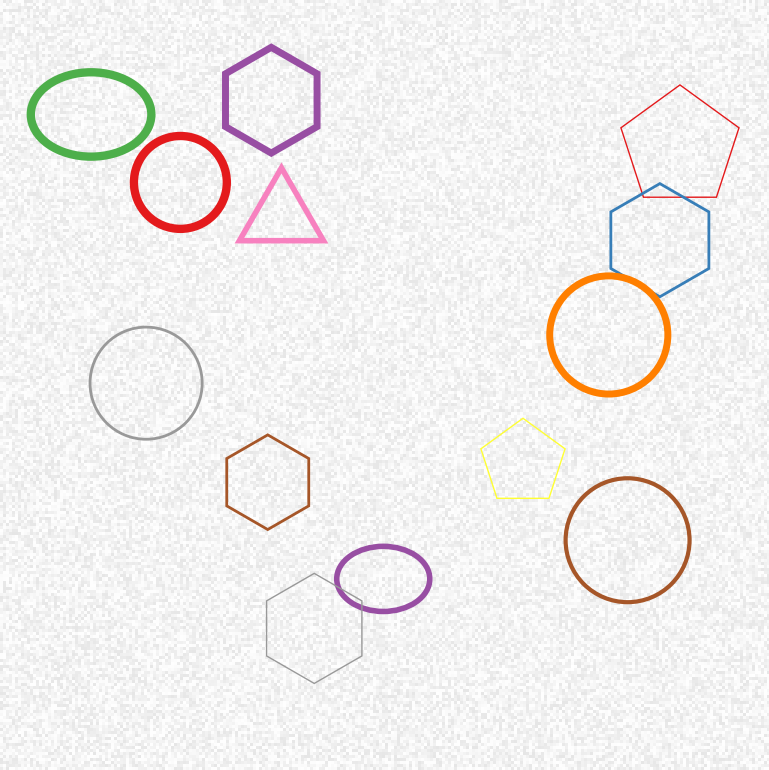[{"shape": "pentagon", "thickness": 0.5, "radius": 0.4, "center": [0.883, 0.809]}, {"shape": "circle", "thickness": 3, "radius": 0.3, "center": [0.234, 0.763]}, {"shape": "hexagon", "thickness": 1, "radius": 0.37, "center": [0.857, 0.688]}, {"shape": "oval", "thickness": 3, "radius": 0.39, "center": [0.118, 0.851]}, {"shape": "hexagon", "thickness": 2.5, "radius": 0.34, "center": [0.352, 0.87]}, {"shape": "oval", "thickness": 2, "radius": 0.3, "center": [0.498, 0.248]}, {"shape": "circle", "thickness": 2.5, "radius": 0.38, "center": [0.791, 0.565]}, {"shape": "pentagon", "thickness": 0.5, "radius": 0.29, "center": [0.679, 0.399]}, {"shape": "circle", "thickness": 1.5, "radius": 0.4, "center": [0.815, 0.298]}, {"shape": "hexagon", "thickness": 1, "radius": 0.31, "center": [0.348, 0.374]}, {"shape": "triangle", "thickness": 2, "radius": 0.32, "center": [0.366, 0.719]}, {"shape": "hexagon", "thickness": 0.5, "radius": 0.36, "center": [0.408, 0.184]}, {"shape": "circle", "thickness": 1, "radius": 0.36, "center": [0.19, 0.502]}]